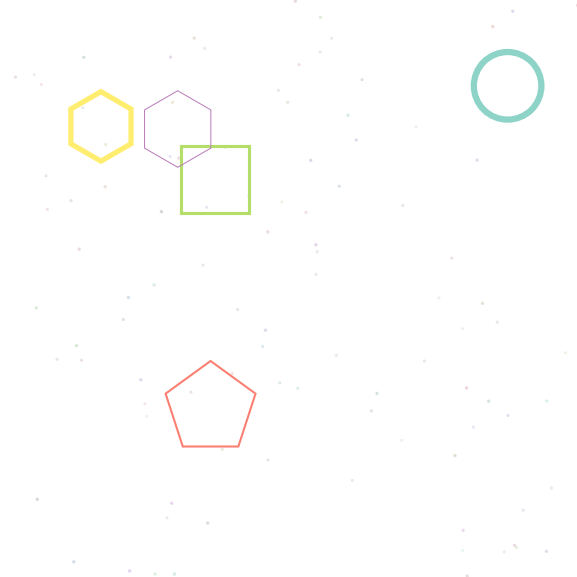[{"shape": "circle", "thickness": 3, "radius": 0.29, "center": [0.879, 0.851]}, {"shape": "pentagon", "thickness": 1, "radius": 0.41, "center": [0.365, 0.292]}, {"shape": "square", "thickness": 1.5, "radius": 0.29, "center": [0.372, 0.688]}, {"shape": "hexagon", "thickness": 0.5, "radius": 0.33, "center": [0.308, 0.776]}, {"shape": "hexagon", "thickness": 2.5, "radius": 0.3, "center": [0.175, 0.78]}]